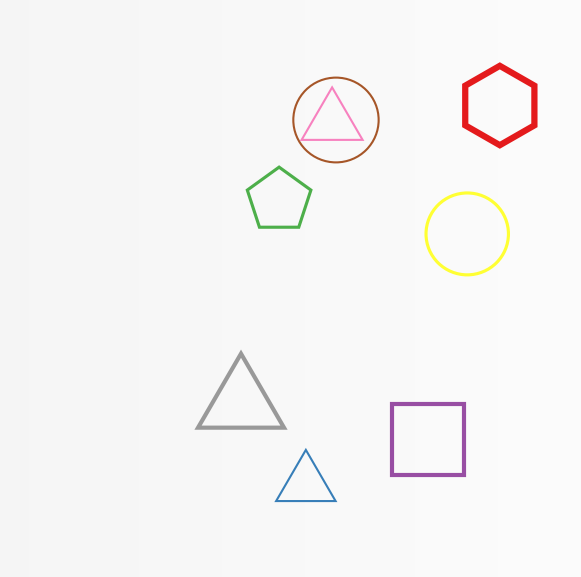[{"shape": "hexagon", "thickness": 3, "radius": 0.34, "center": [0.86, 0.816]}, {"shape": "triangle", "thickness": 1, "radius": 0.3, "center": [0.526, 0.161]}, {"shape": "pentagon", "thickness": 1.5, "radius": 0.29, "center": [0.48, 0.652]}, {"shape": "square", "thickness": 2, "radius": 0.31, "center": [0.736, 0.238]}, {"shape": "circle", "thickness": 1.5, "radius": 0.35, "center": [0.804, 0.594]}, {"shape": "circle", "thickness": 1, "radius": 0.37, "center": [0.578, 0.791]}, {"shape": "triangle", "thickness": 1, "radius": 0.3, "center": [0.571, 0.787]}, {"shape": "triangle", "thickness": 2, "radius": 0.43, "center": [0.415, 0.301]}]